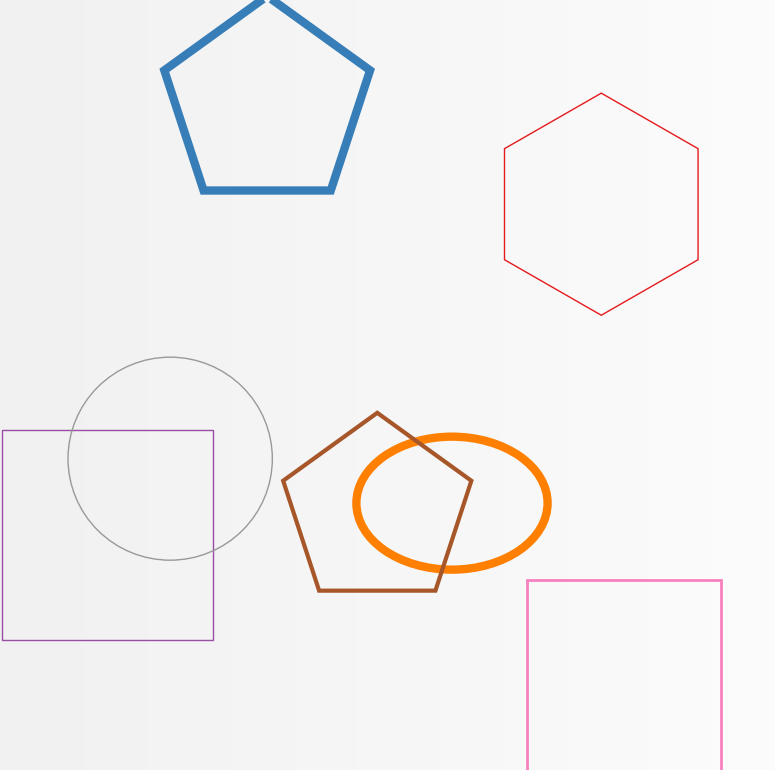[{"shape": "hexagon", "thickness": 0.5, "radius": 0.72, "center": [0.776, 0.735]}, {"shape": "pentagon", "thickness": 3, "radius": 0.7, "center": [0.345, 0.866]}, {"shape": "square", "thickness": 0.5, "radius": 0.68, "center": [0.138, 0.305]}, {"shape": "oval", "thickness": 3, "radius": 0.62, "center": [0.583, 0.347]}, {"shape": "pentagon", "thickness": 1.5, "radius": 0.64, "center": [0.487, 0.336]}, {"shape": "square", "thickness": 1, "radius": 0.62, "center": [0.805, 0.121]}, {"shape": "circle", "thickness": 0.5, "radius": 0.66, "center": [0.22, 0.404]}]